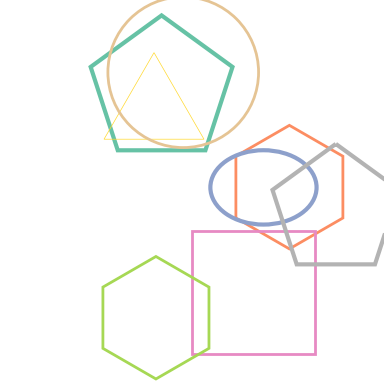[{"shape": "pentagon", "thickness": 3, "radius": 0.97, "center": [0.42, 0.766]}, {"shape": "hexagon", "thickness": 2, "radius": 0.8, "center": [0.752, 0.514]}, {"shape": "oval", "thickness": 3, "radius": 0.69, "center": [0.684, 0.513]}, {"shape": "square", "thickness": 2, "radius": 0.8, "center": [0.657, 0.24]}, {"shape": "hexagon", "thickness": 2, "radius": 0.8, "center": [0.405, 0.175]}, {"shape": "triangle", "thickness": 0.5, "radius": 0.75, "center": [0.4, 0.713]}, {"shape": "circle", "thickness": 2, "radius": 0.98, "center": [0.476, 0.812]}, {"shape": "pentagon", "thickness": 3, "radius": 0.86, "center": [0.872, 0.453]}]